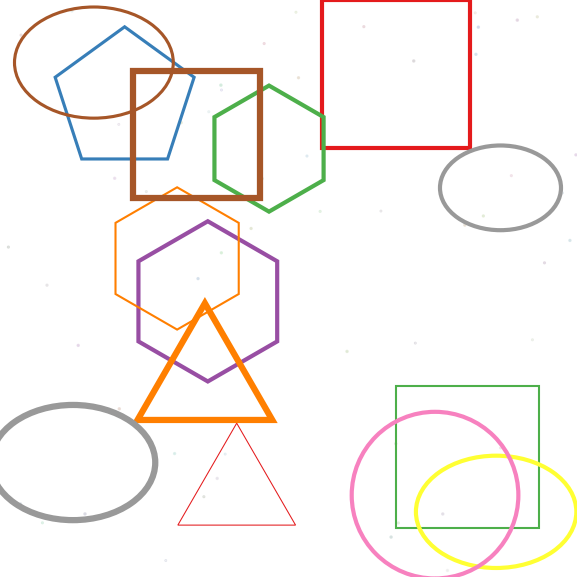[{"shape": "triangle", "thickness": 0.5, "radius": 0.59, "center": [0.41, 0.149]}, {"shape": "square", "thickness": 2, "radius": 0.64, "center": [0.686, 0.871]}, {"shape": "pentagon", "thickness": 1.5, "radius": 0.63, "center": [0.216, 0.826]}, {"shape": "square", "thickness": 1, "radius": 0.62, "center": [0.809, 0.208]}, {"shape": "hexagon", "thickness": 2, "radius": 0.55, "center": [0.466, 0.742]}, {"shape": "hexagon", "thickness": 2, "radius": 0.69, "center": [0.36, 0.477]}, {"shape": "triangle", "thickness": 3, "radius": 0.67, "center": [0.355, 0.339]}, {"shape": "hexagon", "thickness": 1, "radius": 0.62, "center": [0.307, 0.552]}, {"shape": "oval", "thickness": 2, "radius": 0.69, "center": [0.859, 0.113]}, {"shape": "oval", "thickness": 1.5, "radius": 0.69, "center": [0.163, 0.891]}, {"shape": "square", "thickness": 3, "radius": 0.55, "center": [0.34, 0.767]}, {"shape": "circle", "thickness": 2, "radius": 0.72, "center": [0.753, 0.142]}, {"shape": "oval", "thickness": 2, "radius": 0.52, "center": [0.867, 0.674]}, {"shape": "oval", "thickness": 3, "radius": 0.71, "center": [0.126, 0.198]}]